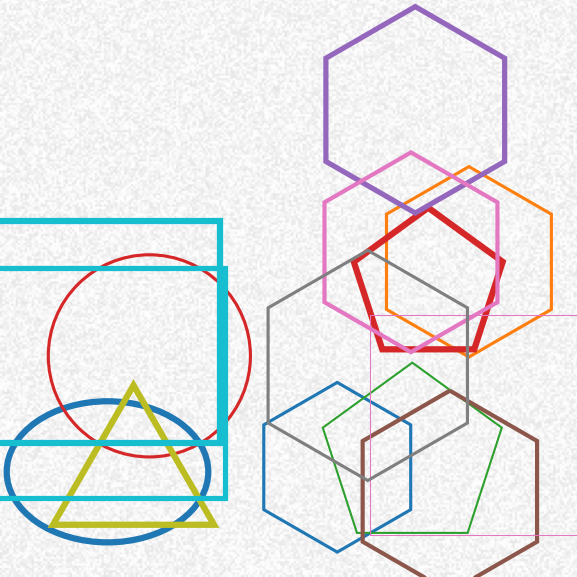[{"shape": "oval", "thickness": 3, "radius": 0.87, "center": [0.186, 0.182]}, {"shape": "hexagon", "thickness": 1.5, "radius": 0.73, "center": [0.584, 0.19]}, {"shape": "hexagon", "thickness": 1.5, "radius": 0.82, "center": [0.812, 0.546]}, {"shape": "pentagon", "thickness": 1, "radius": 0.81, "center": [0.714, 0.208]}, {"shape": "circle", "thickness": 1.5, "radius": 0.88, "center": [0.259, 0.383]}, {"shape": "pentagon", "thickness": 3, "radius": 0.68, "center": [0.742, 0.504]}, {"shape": "hexagon", "thickness": 2.5, "radius": 0.89, "center": [0.719, 0.809]}, {"shape": "hexagon", "thickness": 2, "radius": 0.87, "center": [0.779, 0.148]}, {"shape": "square", "thickness": 0.5, "radius": 0.96, "center": [0.832, 0.263]}, {"shape": "hexagon", "thickness": 2, "radius": 0.86, "center": [0.712, 0.562]}, {"shape": "hexagon", "thickness": 1.5, "radius": 1.0, "center": [0.637, 0.366]}, {"shape": "triangle", "thickness": 3, "radius": 0.8, "center": [0.231, 0.171]}, {"shape": "square", "thickness": 3, "radius": 0.96, "center": [0.188, 0.424]}, {"shape": "square", "thickness": 2.5, "radius": 1.0, "center": [0.19, 0.336]}]